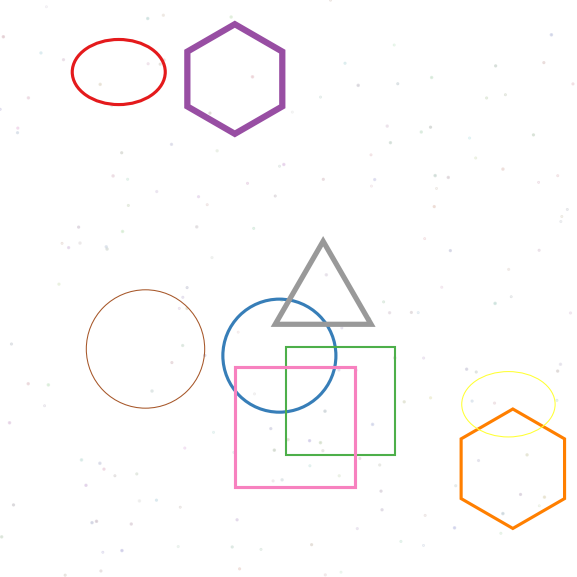[{"shape": "oval", "thickness": 1.5, "radius": 0.4, "center": [0.206, 0.874]}, {"shape": "circle", "thickness": 1.5, "radius": 0.49, "center": [0.484, 0.383]}, {"shape": "square", "thickness": 1, "radius": 0.47, "center": [0.59, 0.305]}, {"shape": "hexagon", "thickness": 3, "radius": 0.47, "center": [0.407, 0.862]}, {"shape": "hexagon", "thickness": 1.5, "radius": 0.52, "center": [0.888, 0.187]}, {"shape": "oval", "thickness": 0.5, "radius": 0.4, "center": [0.88, 0.299]}, {"shape": "circle", "thickness": 0.5, "radius": 0.51, "center": [0.252, 0.395]}, {"shape": "square", "thickness": 1.5, "radius": 0.52, "center": [0.51, 0.26]}, {"shape": "triangle", "thickness": 2.5, "radius": 0.48, "center": [0.56, 0.486]}]